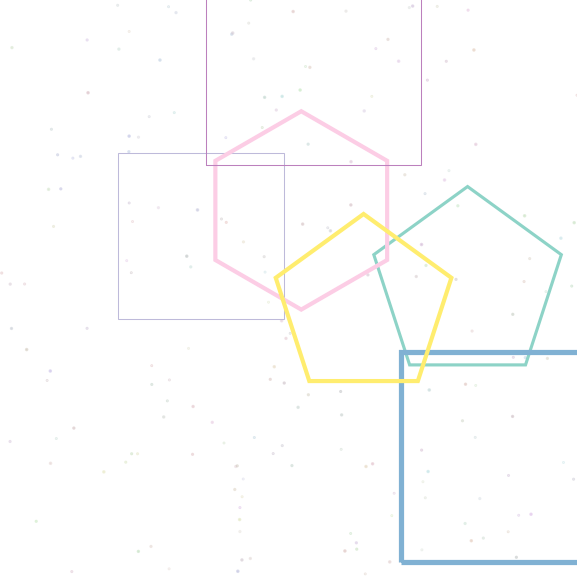[{"shape": "pentagon", "thickness": 1.5, "radius": 0.85, "center": [0.81, 0.505]}, {"shape": "square", "thickness": 0.5, "radius": 0.72, "center": [0.349, 0.591]}, {"shape": "square", "thickness": 2.5, "radius": 0.91, "center": [0.876, 0.208]}, {"shape": "hexagon", "thickness": 2, "radius": 0.86, "center": [0.522, 0.635]}, {"shape": "square", "thickness": 0.5, "radius": 0.93, "center": [0.544, 0.899]}, {"shape": "pentagon", "thickness": 2, "radius": 0.8, "center": [0.63, 0.469]}]